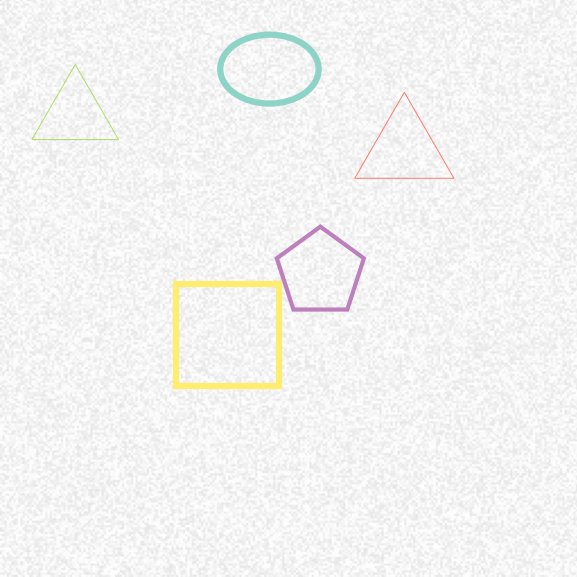[{"shape": "oval", "thickness": 3, "radius": 0.43, "center": [0.467, 0.879]}, {"shape": "triangle", "thickness": 0.5, "radius": 0.5, "center": [0.7, 0.74]}, {"shape": "triangle", "thickness": 0.5, "radius": 0.43, "center": [0.13, 0.801]}, {"shape": "pentagon", "thickness": 2, "radius": 0.4, "center": [0.555, 0.527]}, {"shape": "square", "thickness": 3, "radius": 0.44, "center": [0.394, 0.419]}]